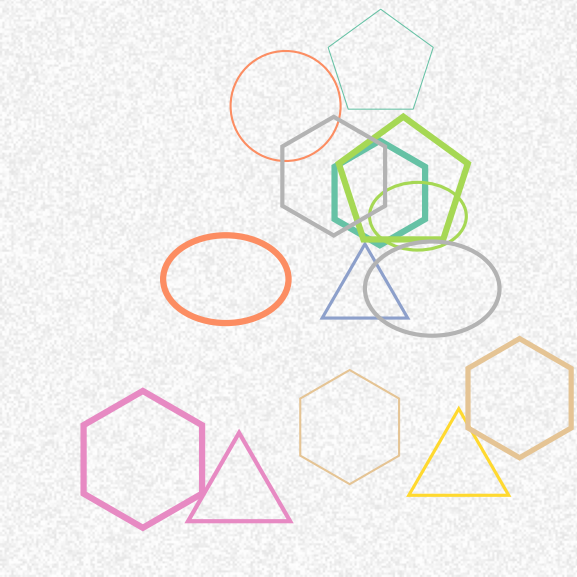[{"shape": "pentagon", "thickness": 0.5, "radius": 0.48, "center": [0.659, 0.888]}, {"shape": "hexagon", "thickness": 3, "radius": 0.45, "center": [0.658, 0.665]}, {"shape": "circle", "thickness": 1, "radius": 0.48, "center": [0.495, 0.816]}, {"shape": "oval", "thickness": 3, "radius": 0.54, "center": [0.391, 0.516]}, {"shape": "triangle", "thickness": 1.5, "radius": 0.43, "center": [0.632, 0.491]}, {"shape": "hexagon", "thickness": 3, "radius": 0.59, "center": [0.247, 0.204]}, {"shape": "triangle", "thickness": 2, "radius": 0.51, "center": [0.414, 0.148]}, {"shape": "pentagon", "thickness": 3, "radius": 0.59, "center": [0.698, 0.68]}, {"shape": "oval", "thickness": 1.5, "radius": 0.42, "center": [0.724, 0.625]}, {"shape": "triangle", "thickness": 1.5, "radius": 0.5, "center": [0.794, 0.191]}, {"shape": "hexagon", "thickness": 2.5, "radius": 0.52, "center": [0.9, 0.31]}, {"shape": "hexagon", "thickness": 1, "radius": 0.49, "center": [0.605, 0.26]}, {"shape": "hexagon", "thickness": 2, "radius": 0.51, "center": [0.578, 0.694]}, {"shape": "oval", "thickness": 2, "radius": 0.58, "center": [0.748, 0.499]}]